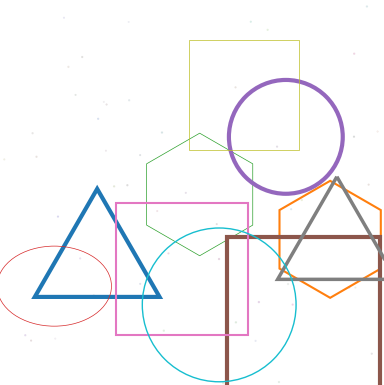[{"shape": "triangle", "thickness": 3, "radius": 0.94, "center": [0.252, 0.322]}, {"shape": "hexagon", "thickness": 1.5, "radius": 0.76, "center": [0.858, 0.378]}, {"shape": "hexagon", "thickness": 0.5, "radius": 0.8, "center": [0.519, 0.495]}, {"shape": "oval", "thickness": 0.5, "radius": 0.74, "center": [0.141, 0.257]}, {"shape": "circle", "thickness": 3, "radius": 0.74, "center": [0.742, 0.645]}, {"shape": "square", "thickness": 3, "radius": 0.99, "center": [0.788, 0.186]}, {"shape": "square", "thickness": 1.5, "radius": 0.86, "center": [0.472, 0.301]}, {"shape": "triangle", "thickness": 2.5, "radius": 0.89, "center": [0.875, 0.363]}, {"shape": "square", "thickness": 0.5, "radius": 0.71, "center": [0.634, 0.753]}, {"shape": "circle", "thickness": 1, "radius": 1.0, "center": [0.569, 0.208]}]